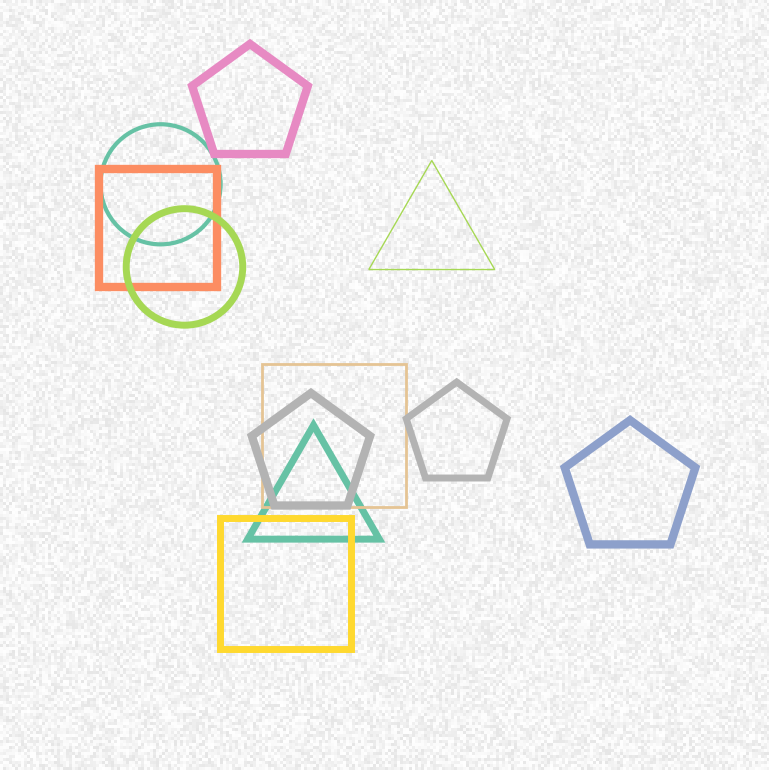[{"shape": "triangle", "thickness": 2.5, "radius": 0.49, "center": [0.407, 0.349]}, {"shape": "circle", "thickness": 1.5, "radius": 0.39, "center": [0.209, 0.761]}, {"shape": "square", "thickness": 3, "radius": 0.38, "center": [0.205, 0.704]}, {"shape": "pentagon", "thickness": 3, "radius": 0.45, "center": [0.818, 0.365]}, {"shape": "pentagon", "thickness": 3, "radius": 0.4, "center": [0.325, 0.864]}, {"shape": "triangle", "thickness": 0.5, "radius": 0.47, "center": [0.561, 0.697]}, {"shape": "circle", "thickness": 2.5, "radius": 0.38, "center": [0.24, 0.653]}, {"shape": "square", "thickness": 2.5, "radius": 0.43, "center": [0.371, 0.242]}, {"shape": "square", "thickness": 1, "radius": 0.47, "center": [0.434, 0.434]}, {"shape": "pentagon", "thickness": 2.5, "radius": 0.34, "center": [0.593, 0.435]}, {"shape": "pentagon", "thickness": 3, "radius": 0.4, "center": [0.404, 0.409]}]